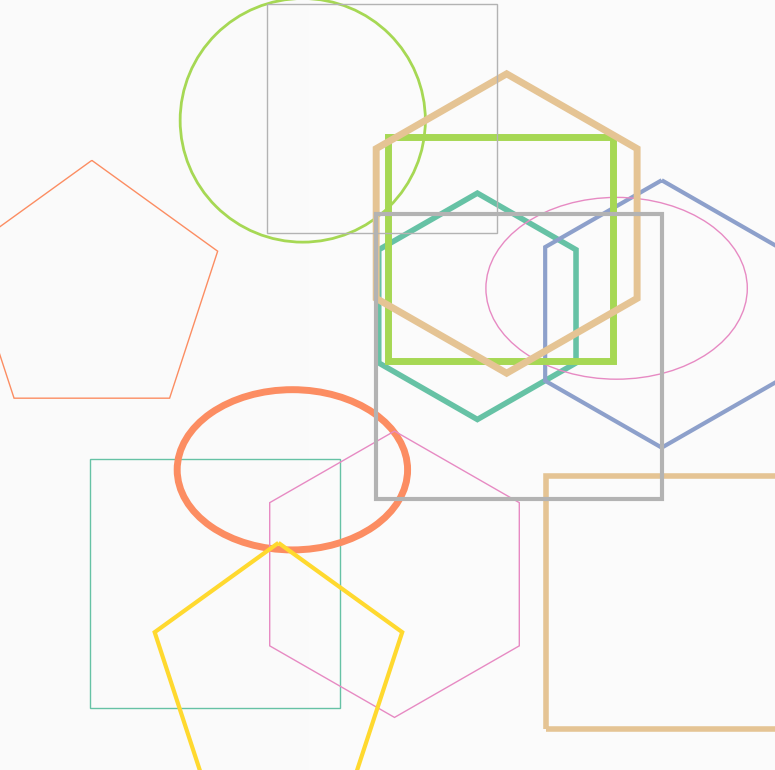[{"shape": "hexagon", "thickness": 2, "radius": 0.73, "center": [0.616, 0.602]}, {"shape": "square", "thickness": 0.5, "radius": 0.81, "center": [0.277, 0.242]}, {"shape": "oval", "thickness": 2.5, "radius": 0.74, "center": [0.377, 0.39]}, {"shape": "pentagon", "thickness": 0.5, "radius": 0.85, "center": [0.118, 0.621]}, {"shape": "hexagon", "thickness": 1.5, "radius": 0.87, "center": [0.854, 0.592]}, {"shape": "hexagon", "thickness": 0.5, "radius": 0.93, "center": [0.509, 0.254]}, {"shape": "oval", "thickness": 0.5, "radius": 0.84, "center": [0.796, 0.626]}, {"shape": "square", "thickness": 2.5, "radius": 0.73, "center": [0.645, 0.677]}, {"shape": "circle", "thickness": 1, "radius": 0.79, "center": [0.391, 0.844]}, {"shape": "pentagon", "thickness": 1.5, "radius": 0.84, "center": [0.359, 0.127]}, {"shape": "hexagon", "thickness": 2.5, "radius": 0.97, "center": [0.654, 0.71]}, {"shape": "square", "thickness": 2, "radius": 0.82, "center": [0.869, 0.218]}, {"shape": "square", "thickness": 1.5, "radius": 0.92, "center": [0.669, 0.537]}, {"shape": "square", "thickness": 0.5, "radius": 0.74, "center": [0.493, 0.846]}]